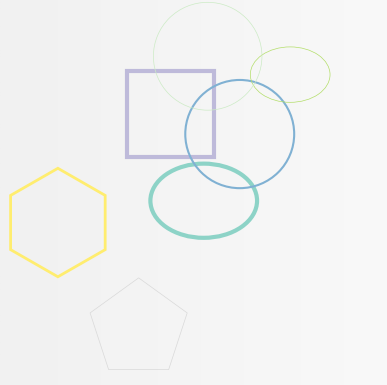[{"shape": "oval", "thickness": 3, "radius": 0.69, "center": [0.526, 0.479]}, {"shape": "square", "thickness": 3, "radius": 0.56, "center": [0.44, 0.704]}, {"shape": "circle", "thickness": 1.5, "radius": 0.7, "center": [0.619, 0.652]}, {"shape": "oval", "thickness": 0.5, "radius": 0.51, "center": [0.749, 0.806]}, {"shape": "pentagon", "thickness": 0.5, "radius": 0.66, "center": [0.358, 0.147]}, {"shape": "circle", "thickness": 0.5, "radius": 0.7, "center": [0.536, 0.854]}, {"shape": "hexagon", "thickness": 2, "radius": 0.7, "center": [0.149, 0.422]}]